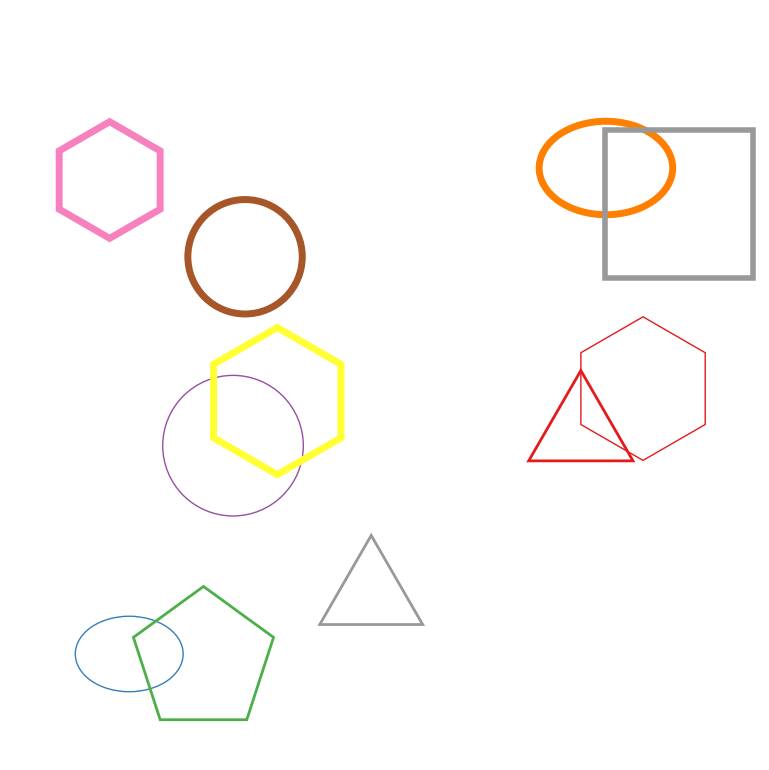[{"shape": "triangle", "thickness": 1, "radius": 0.39, "center": [0.754, 0.441]}, {"shape": "hexagon", "thickness": 0.5, "radius": 0.47, "center": [0.835, 0.495]}, {"shape": "oval", "thickness": 0.5, "radius": 0.35, "center": [0.168, 0.151]}, {"shape": "pentagon", "thickness": 1, "radius": 0.48, "center": [0.264, 0.143]}, {"shape": "circle", "thickness": 0.5, "radius": 0.46, "center": [0.303, 0.421]}, {"shape": "oval", "thickness": 2.5, "radius": 0.43, "center": [0.787, 0.782]}, {"shape": "hexagon", "thickness": 2.5, "radius": 0.48, "center": [0.36, 0.479]}, {"shape": "circle", "thickness": 2.5, "radius": 0.37, "center": [0.318, 0.667]}, {"shape": "hexagon", "thickness": 2.5, "radius": 0.38, "center": [0.142, 0.766]}, {"shape": "triangle", "thickness": 1, "radius": 0.39, "center": [0.482, 0.228]}, {"shape": "square", "thickness": 2, "radius": 0.48, "center": [0.882, 0.735]}]